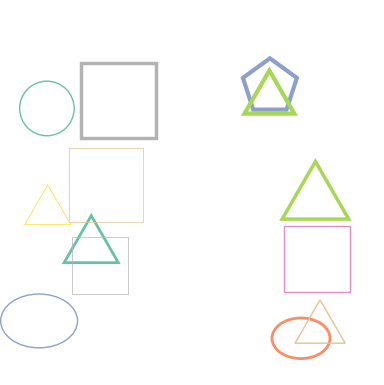[{"shape": "triangle", "thickness": 2, "radius": 0.41, "center": [0.237, 0.358]}, {"shape": "circle", "thickness": 1, "radius": 0.35, "center": [0.122, 0.718]}, {"shape": "oval", "thickness": 2, "radius": 0.38, "center": [0.782, 0.121]}, {"shape": "oval", "thickness": 1, "radius": 0.5, "center": [0.102, 0.166]}, {"shape": "pentagon", "thickness": 3, "radius": 0.37, "center": [0.701, 0.775]}, {"shape": "square", "thickness": 1, "radius": 0.43, "center": [0.824, 0.327]}, {"shape": "triangle", "thickness": 3, "radius": 0.37, "center": [0.7, 0.742]}, {"shape": "triangle", "thickness": 2.5, "radius": 0.5, "center": [0.819, 0.481]}, {"shape": "triangle", "thickness": 0.5, "radius": 0.35, "center": [0.124, 0.451]}, {"shape": "triangle", "thickness": 1, "radius": 0.38, "center": [0.831, 0.146]}, {"shape": "square", "thickness": 0.5, "radius": 0.48, "center": [0.275, 0.52]}, {"shape": "square", "thickness": 0.5, "radius": 0.37, "center": [0.26, 0.31]}, {"shape": "square", "thickness": 2.5, "radius": 0.49, "center": [0.307, 0.739]}]